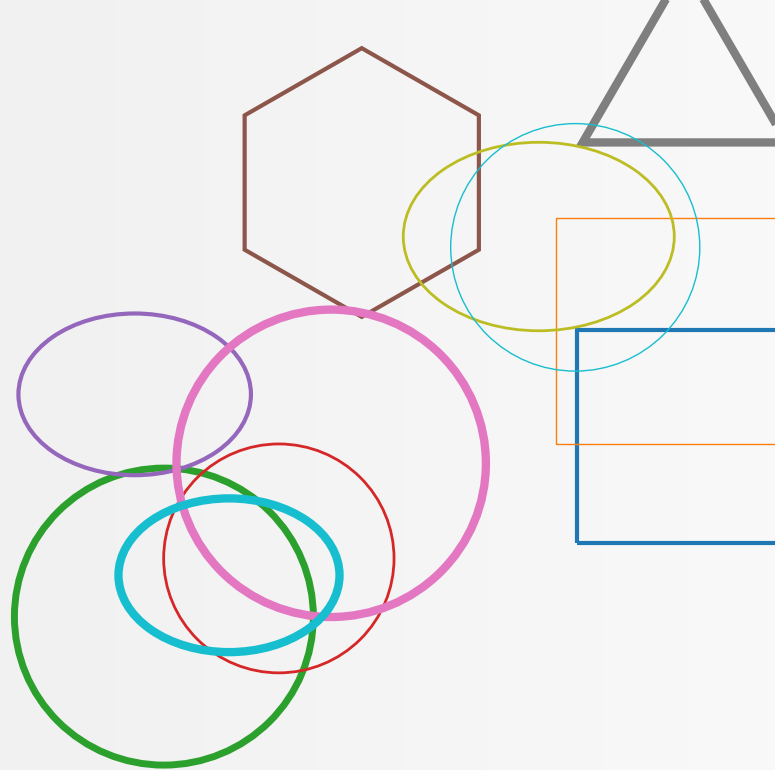[{"shape": "square", "thickness": 1.5, "radius": 0.69, "center": [0.882, 0.433]}, {"shape": "square", "thickness": 0.5, "radius": 0.73, "center": [0.865, 0.57]}, {"shape": "circle", "thickness": 2.5, "radius": 0.96, "center": [0.211, 0.199]}, {"shape": "circle", "thickness": 1, "radius": 0.74, "center": [0.36, 0.275]}, {"shape": "oval", "thickness": 1.5, "radius": 0.75, "center": [0.174, 0.488]}, {"shape": "hexagon", "thickness": 1.5, "radius": 0.87, "center": [0.467, 0.763]}, {"shape": "circle", "thickness": 3, "radius": 1.0, "center": [0.427, 0.398]}, {"shape": "triangle", "thickness": 3, "radius": 0.76, "center": [0.883, 0.891]}, {"shape": "oval", "thickness": 1, "radius": 0.87, "center": [0.695, 0.693]}, {"shape": "oval", "thickness": 3, "radius": 0.71, "center": [0.295, 0.253]}, {"shape": "circle", "thickness": 0.5, "radius": 0.8, "center": [0.742, 0.679]}]